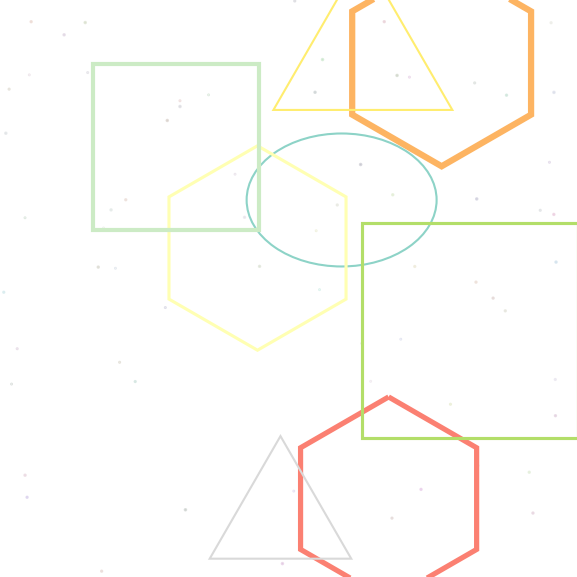[{"shape": "oval", "thickness": 1, "radius": 0.82, "center": [0.592, 0.653]}, {"shape": "hexagon", "thickness": 1.5, "radius": 0.89, "center": [0.446, 0.57]}, {"shape": "hexagon", "thickness": 2.5, "radius": 0.88, "center": [0.673, 0.136]}, {"shape": "hexagon", "thickness": 3, "radius": 0.89, "center": [0.765, 0.89]}, {"shape": "square", "thickness": 1.5, "radius": 0.93, "center": [0.814, 0.427]}, {"shape": "triangle", "thickness": 1, "radius": 0.71, "center": [0.486, 0.102]}, {"shape": "square", "thickness": 2, "radius": 0.72, "center": [0.305, 0.745]}, {"shape": "triangle", "thickness": 1, "radius": 0.89, "center": [0.628, 0.898]}]